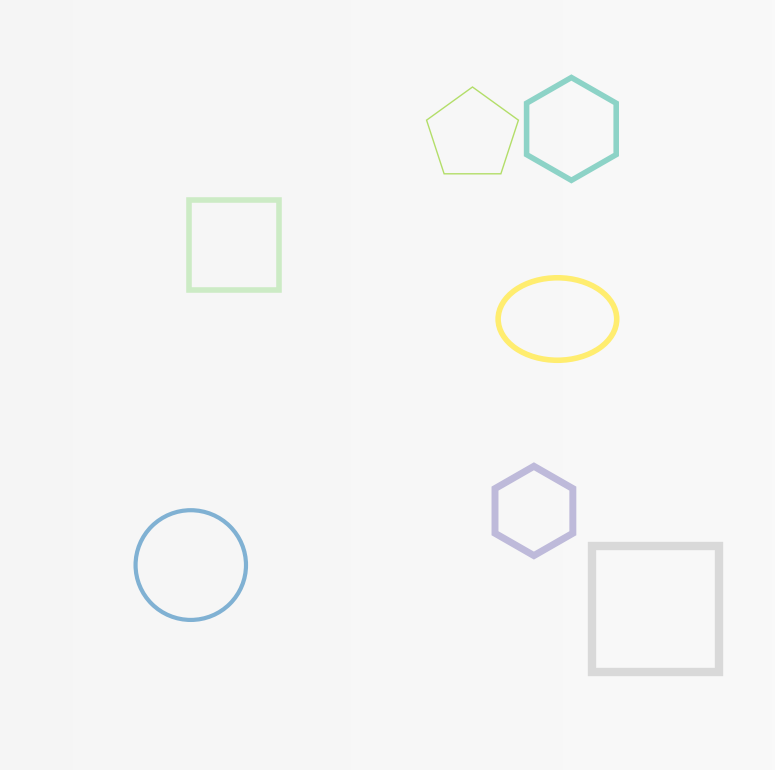[{"shape": "hexagon", "thickness": 2, "radius": 0.33, "center": [0.737, 0.833]}, {"shape": "hexagon", "thickness": 2.5, "radius": 0.29, "center": [0.689, 0.336]}, {"shape": "circle", "thickness": 1.5, "radius": 0.36, "center": [0.246, 0.266]}, {"shape": "pentagon", "thickness": 0.5, "radius": 0.31, "center": [0.61, 0.825]}, {"shape": "square", "thickness": 3, "radius": 0.41, "center": [0.846, 0.209]}, {"shape": "square", "thickness": 2, "radius": 0.29, "center": [0.302, 0.682]}, {"shape": "oval", "thickness": 2, "radius": 0.38, "center": [0.719, 0.586]}]